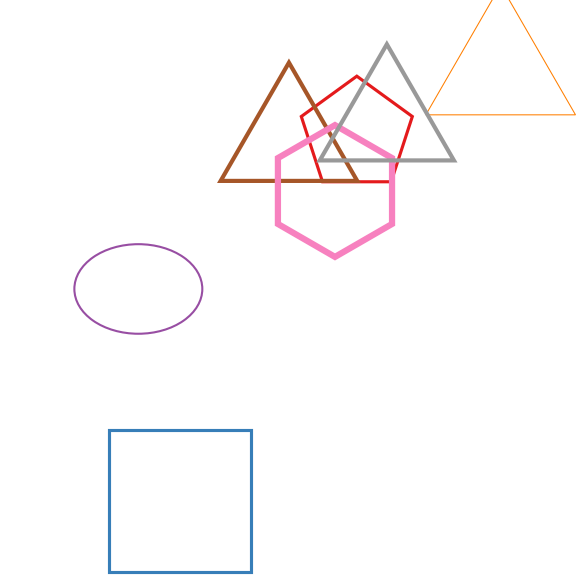[{"shape": "pentagon", "thickness": 1.5, "radius": 0.51, "center": [0.618, 0.766]}, {"shape": "square", "thickness": 1.5, "radius": 0.61, "center": [0.312, 0.132]}, {"shape": "oval", "thickness": 1, "radius": 0.55, "center": [0.24, 0.499]}, {"shape": "triangle", "thickness": 0.5, "radius": 0.75, "center": [0.867, 0.875]}, {"shape": "triangle", "thickness": 2, "radius": 0.68, "center": [0.5, 0.754]}, {"shape": "hexagon", "thickness": 3, "radius": 0.57, "center": [0.58, 0.668]}, {"shape": "triangle", "thickness": 2, "radius": 0.67, "center": [0.67, 0.788]}]